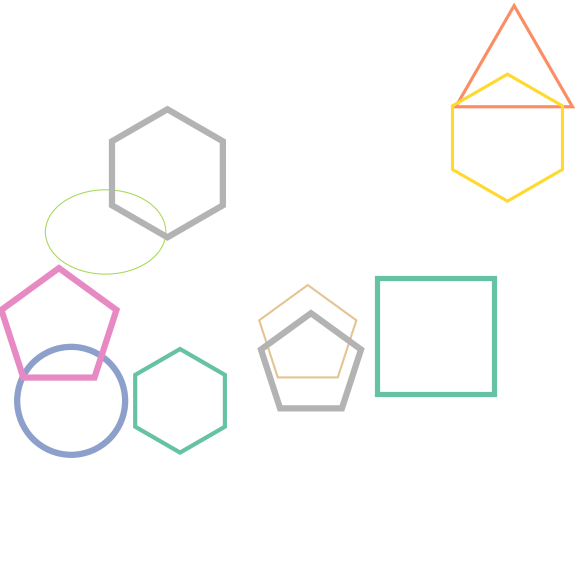[{"shape": "square", "thickness": 2.5, "radius": 0.5, "center": [0.754, 0.417]}, {"shape": "hexagon", "thickness": 2, "radius": 0.45, "center": [0.312, 0.305]}, {"shape": "triangle", "thickness": 1.5, "radius": 0.58, "center": [0.89, 0.873]}, {"shape": "circle", "thickness": 3, "radius": 0.47, "center": [0.123, 0.305]}, {"shape": "pentagon", "thickness": 3, "radius": 0.52, "center": [0.102, 0.43]}, {"shape": "oval", "thickness": 0.5, "radius": 0.52, "center": [0.183, 0.597]}, {"shape": "hexagon", "thickness": 1.5, "radius": 0.55, "center": [0.879, 0.761]}, {"shape": "pentagon", "thickness": 1, "radius": 0.44, "center": [0.533, 0.417]}, {"shape": "hexagon", "thickness": 3, "radius": 0.55, "center": [0.29, 0.699]}, {"shape": "pentagon", "thickness": 3, "radius": 0.46, "center": [0.539, 0.366]}]